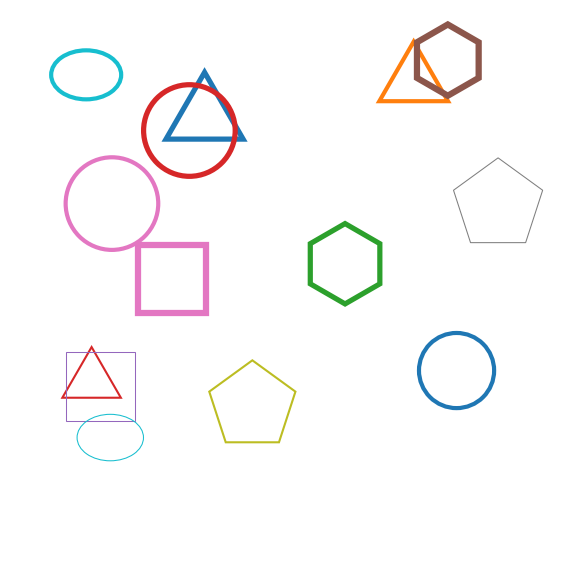[{"shape": "circle", "thickness": 2, "radius": 0.33, "center": [0.791, 0.358]}, {"shape": "triangle", "thickness": 2.5, "radius": 0.39, "center": [0.354, 0.797]}, {"shape": "triangle", "thickness": 2, "radius": 0.34, "center": [0.716, 0.858]}, {"shape": "hexagon", "thickness": 2.5, "radius": 0.35, "center": [0.598, 0.542]}, {"shape": "triangle", "thickness": 1, "radius": 0.29, "center": [0.159, 0.34]}, {"shape": "circle", "thickness": 2.5, "radius": 0.4, "center": [0.328, 0.773]}, {"shape": "square", "thickness": 0.5, "radius": 0.3, "center": [0.174, 0.33]}, {"shape": "hexagon", "thickness": 3, "radius": 0.31, "center": [0.775, 0.895]}, {"shape": "square", "thickness": 3, "radius": 0.3, "center": [0.297, 0.516]}, {"shape": "circle", "thickness": 2, "radius": 0.4, "center": [0.194, 0.647]}, {"shape": "pentagon", "thickness": 0.5, "radius": 0.41, "center": [0.862, 0.645]}, {"shape": "pentagon", "thickness": 1, "radius": 0.39, "center": [0.437, 0.297]}, {"shape": "oval", "thickness": 2, "radius": 0.3, "center": [0.149, 0.87]}, {"shape": "oval", "thickness": 0.5, "radius": 0.29, "center": [0.191, 0.241]}]